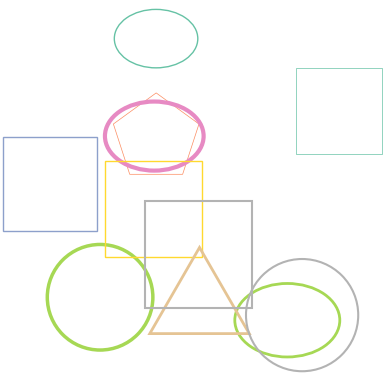[{"shape": "oval", "thickness": 1, "radius": 0.54, "center": [0.405, 0.9]}, {"shape": "square", "thickness": 0.5, "radius": 0.56, "center": [0.881, 0.712]}, {"shape": "pentagon", "thickness": 0.5, "radius": 0.58, "center": [0.406, 0.642]}, {"shape": "square", "thickness": 1, "radius": 0.61, "center": [0.13, 0.521]}, {"shape": "oval", "thickness": 3, "radius": 0.64, "center": [0.401, 0.647]}, {"shape": "oval", "thickness": 2, "radius": 0.68, "center": [0.746, 0.168]}, {"shape": "circle", "thickness": 2.5, "radius": 0.69, "center": [0.26, 0.228]}, {"shape": "square", "thickness": 1, "radius": 0.63, "center": [0.399, 0.457]}, {"shape": "triangle", "thickness": 2, "radius": 0.75, "center": [0.518, 0.208]}, {"shape": "square", "thickness": 1.5, "radius": 0.7, "center": [0.515, 0.338]}, {"shape": "circle", "thickness": 1.5, "radius": 0.73, "center": [0.785, 0.182]}]